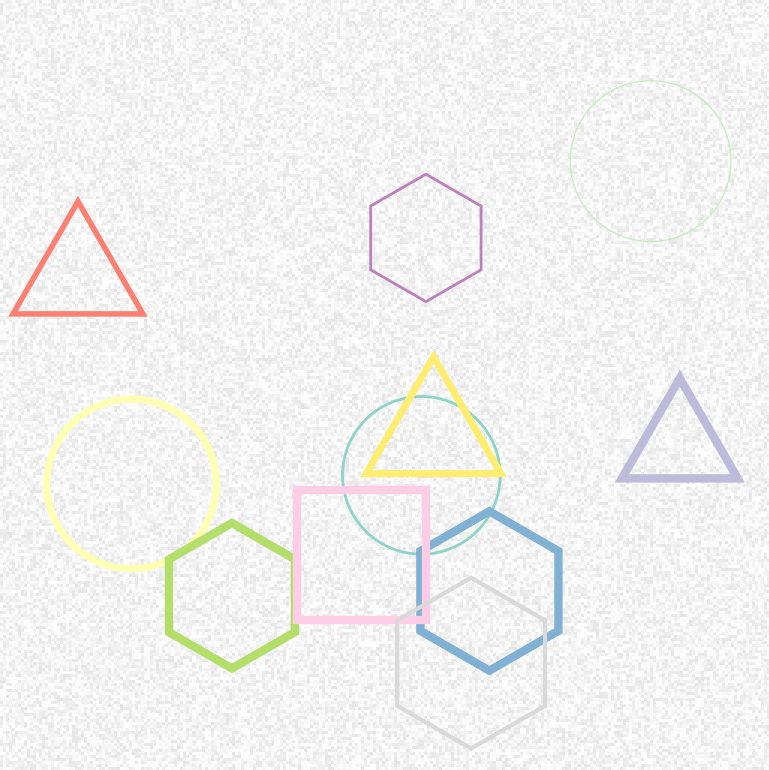[{"shape": "circle", "thickness": 1, "radius": 0.51, "center": [0.547, 0.383]}, {"shape": "circle", "thickness": 2.5, "radius": 0.55, "center": [0.171, 0.372]}, {"shape": "triangle", "thickness": 3, "radius": 0.43, "center": [0.883, 0.422]}, {"shape": "triangle", "thickness": 2, "radius": 0.49, "center": [0.101, 0.641]}, {"shape": "hexagon", "thickness": 3, "radius": 0.52, "center": [0.636, 0.233]}, {"shape": "hexagon", "thickness": 3, "radius": 0.47, "center": [0.301, 0.226]}, {"shape": "square", "thickness": 3, "radius": 0.42, "center": [0.469, 0.279]}, {"shape": "hexagon", "thickness": 1.5, "radius": 0.55, "center": [0.612, 0.139]}, {"shape": "hexagon", "thickness": 1, "radius": 0.41, "center": [0.553, 0.691]}, {"shape": "circle", "thickness": 0.5, "radius": 0.52, "center": [0.845, 0.791]}, {"shape": "triangle", "thickness": 2.5, "radius": 0.51, "center": [0.563, 0.435]}]